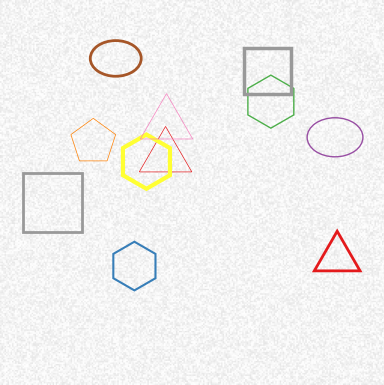[{"shape": "triangle", "thickness": 2, "radius": 0.34, "center": [0.876, 0.331]}, {"shape": "triangle", "thickness": 0.5, "radius": 0.39, "center": [0.43, 0.593]}, {"shape": "hexagon", "thickness": 1.5, "radius": 0.32, "center": [0.349, 0.309]}, {"shape": "hexagon", "thickness": 1, "radius": 0.34, "center": [0.703, 0.736]}, {"shape": "oval", "thickness": 1, "radius": 0.36, "center": [0.87, 0.643]}, {"shape": "pentagon", "thickness": 0.5, "radius": 0.31, "center": [0.242, 0.632]}, {"shape": "hexagon", "thickness": 3, "radius": 0.35, "center": [0.38, 0.58]}, {"shape": "oval", "thickness": 2, "radius": 0.33, "center": [0.301, 0.848]}, {"shape": "triangle", "thickness": 0.5, "radius": 0.39, "center": [0.432, 0.678]}, {"shape": "square", "thickness": 2, "radius": 0.38, "center": [0.137, 0.474]}, {"shape": "square", "thickness": 2.5, "radius": 0.3, "center": [0.695, 0.816]}]